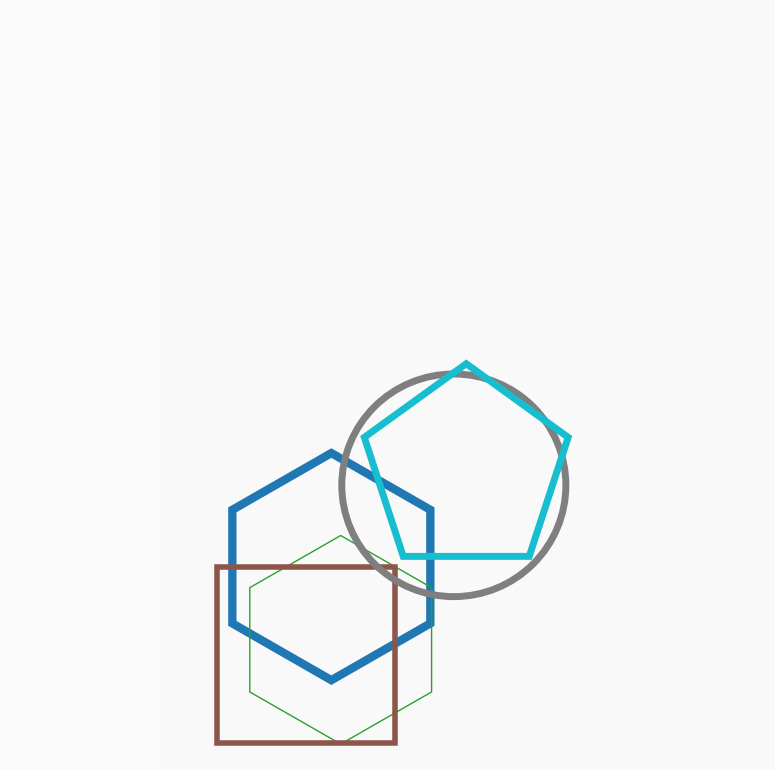[{"shape": "hexagon", "thickness": 3, "radius": 0.74, "center": [0.428, 0.264]}, {"shape": "hexagon", "thickness": 0.5, "radius": 0.68, "center": [0.44, 0.169]}, {"shape": "square", "thickness": 2, "radius": 0.57, "center": [0.395, 0.149]}, {"shape": "circle", "thickness": 2.5, "radius": 0.72, "center": [0.586, 0.37]}, {"shape": "pentagon", "thickness": 2.5, "radius": 0.69, "center": [0.602, 0.389]}]